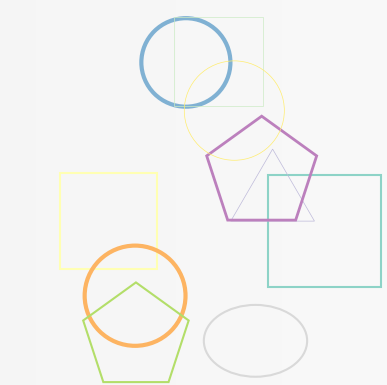[{"shape": "square", "thickness": 1.5, "radius": 0.73, "center": [0.838, 0.4]}, {"shape": "square", "thickness": 1.5, "radius": 0.63, "center": [0.279, 0.427]}, {"shape": "triangle", "thickness": 0.5, "radius": 0.62, "center": [0.704, 0.488]}, {"shape": "circle", "thickness": 3, "radius": 0.57, "center": [0.48, 0.838]}, {"shape": "circle", "thickness": 3, "radius": 0.65, "center": [0.349, 0.232]}, {"shape": "pentagon", "thickness": 1.5, "radius": 0.72, "center": [0.351, 0.123]}, {"shape": "oval", "thickness": 1.5, "radius": 0.67, "center": [0.659, 0.115]}, {"shape": "pentagon", "thickness": 2, "radius": 0.75, "center": [0.675, 0.549]}, {"shape": "square", "thickness": 0.5, "radius": 0.57, "center": [0.564, 0.84]}, {"shape": "circle", "thickness": 0.5, "radius": 0.65, "center": [0.605, 0.713]}]